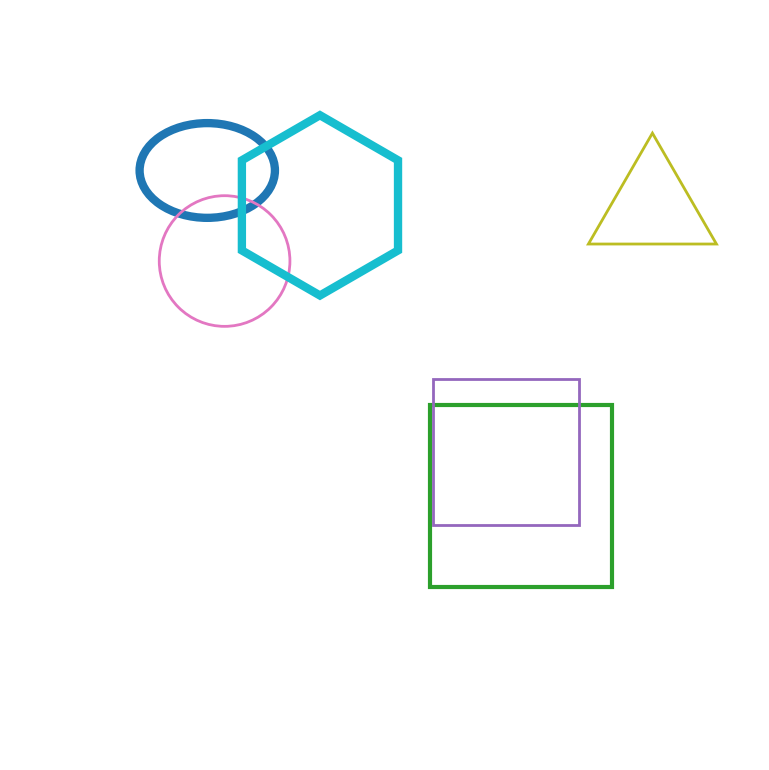[{"shape": "oval", "thickness": 3, "radius": 0.44, "center": [0.269, 0.779]}, {"shape": "square", "thickness": 1.5, "radius": 0.59, "center": [0.677, 0.356]}, {"shape": "square", "thickness": 1, "radius": 0.47, "center": [0.657, 0.413]}, {"shape": "circle", "thickness": 1, "radius": 0.42, "center": [0.292, 0.661]}, {"shape": "triangle", "thickness": 1, "radius": 0.48, "center": [0.847, 0.731]}, {"shape": "hexagon", "thickness": 3, "radius": 0.59, "center": [0.416, 0.733]}]